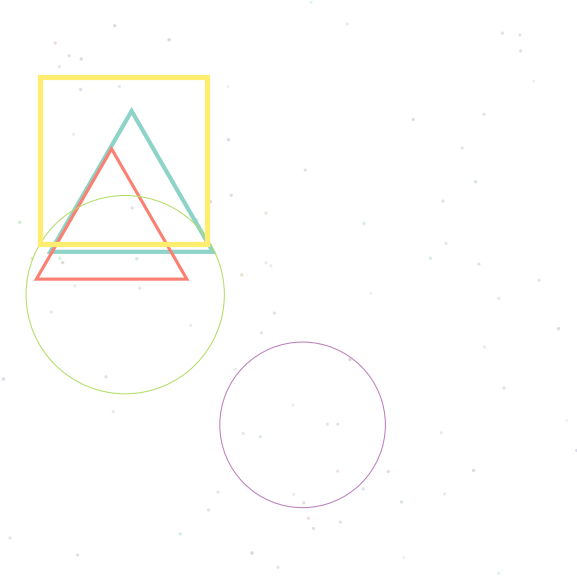[{"shape": "triangle", "thickness": 2, "radius": 0.81, "center": [0.228, 0.644]}, {"shape": "triangle", "thickness": 1.5, "radius": 0.75, "center": [0.193, 0.591]}, {"shape": "circle", "thickness": 0.5, "radius": 0.86, "center": [0.217, 0.489]}, {"shape": "circle", "thickness": 0.5, "radius": 0.72, "center": [0.524, 0.263]}, {"shape": "square", "thickness": 2.5, "radius": 0.72, "center": [0.214, 0.722]}]